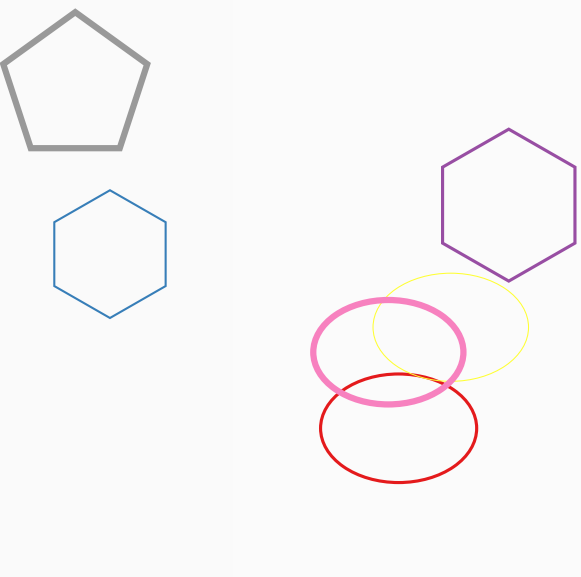[{"shape": "oval", "thickness": 1.5, "radius": 0.67, "center": [0.686, 0.258]}, {"shape": "hexagon", "thickness": 1, "radius": 0.55, "center": [0.189, 0.559]}, {"shape": "hexagon", "thickness": 1.5, "radius": 0.66, "center": [0.875, 0.644]}, {"shape": "oval", "thickness": 0.5, "radius": 0.67, "center": [0.776, 0.432]}, {"shape": "oval", "thickness": 3, "radius": 0.65, "center": [0.668, 0.389]}, {"shape": "pentagon", "thickness": 3, "radius": 0.65, "center": [0.129, 0.848]}]